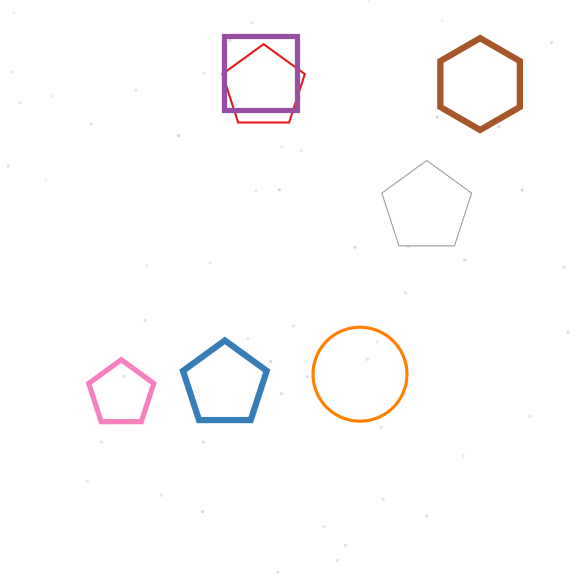[{"shape": "pentagon", "thickness": 1, "radius": 0.38, "center": [0.456, 0.848]}, {"shape": "pentagon", "thickness": 3, "radius": 0.38, "center": [0.389, 0.333]}, {"shape": "square", "thickness": 2.5, "radius": 0.32, "center": [0.451, 0.872]}, {"shape": "circle", "thickness": 1.5, "radius": 0.41, "center": [0.623, 0.351]}, {"shape": "hexagon", "thickness": 3, "radius": 0.4, "center": [0.831, 0.854]}, {"shape": "pentagon", "thickness": 2.5, "radius": 0.3, "center": [0.21, 0.317]}, {"shape": "pentagon", "thickness": 0.5, "radius": 0.41, "center": [0.739, 0.639]}]